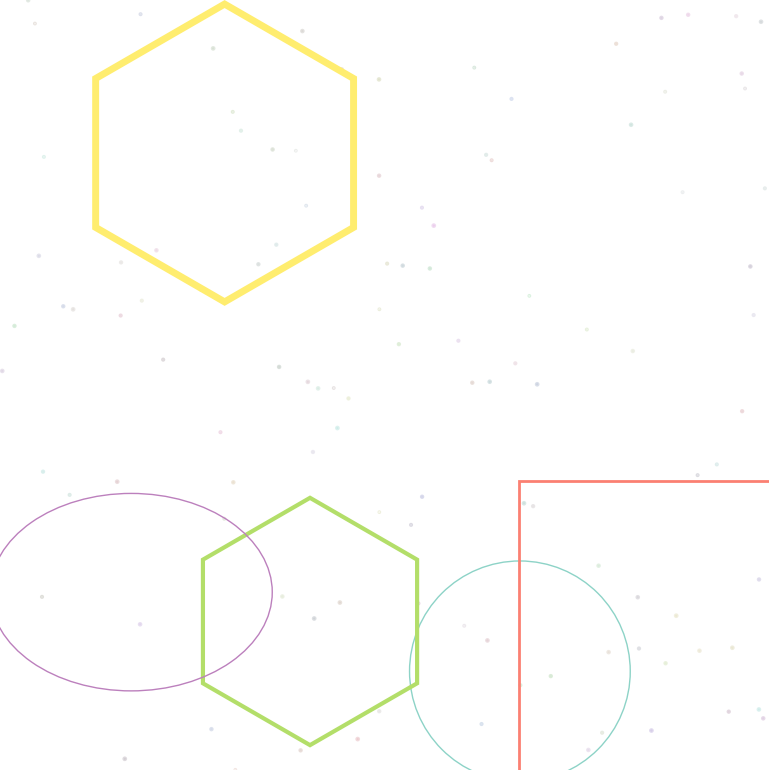[{"shape": "circle", "thickness": 0.5, "radius": 0.72, "center": [0.675, 0.128]}, {"shape": "square", "thickness": 1, "radius": 0.99, "center": [0.873, 0.177]}, {"shape": "hexagon", "thickness": 1.5, "radius": 0.8, "center": [0.403, 0.193]}, {"shape": "oval", "thickness": 0.5, "radius": 0.92, "center": [0.17, 0.231]}, {"shape": "hexagon", "thickness": 2.5, "radius": 0.97, "center": [0.292, 0.801]}]